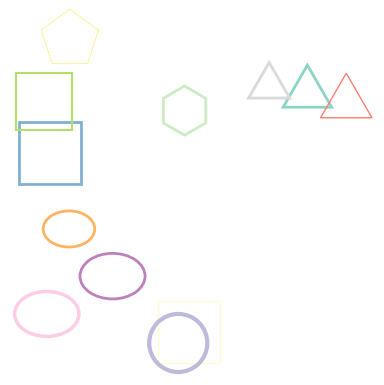[{"shape": "triangle", "thickness": 2, "radius": 0.36, "center": [0.798, 0.758]}, {"shape": "square", "thickness": 0.5, "radius": 0.4, "center": [0.491, 0.138]}, {"shape": "circle", "thickness": 3, "radius": 0.38, "center": [0.463, 0.109]}, {"shape": "triangle", "thickness": 1, "radius": 0.39, "center": [0.899, 0.733]}, {"shape": "square", "thickness": 2, "radius": 0.4, "center": [0.13, 0.602]}, {"shape": "oval", "thickness": 2, "radius": 0.33, "center": [0.179, 0.405]}, {"shape": "square", "thickness": 1.5, "radius": 0.37, "center": [0.114, 0.736]}, {"shape": "oval", "thickness": 2.5, "radius": 0.42, "center": [0.121, 0.185]}, {"shape": "triangle", "thickness": 2, "radius": 0.31, "center": [0.699, 0.776]}, {"shape": "oval", "thickness": 2, "radius": 0.42, "center": [0.292, 0.283]}, {"shape": "hexagon", "thickness": 2, "radius": 0.32, "center": [0.479, 0.713]}, {"shape": "pentagon", "thickness": 0.5, "radius": 0.39, "center": [0.181, 0.898]}]